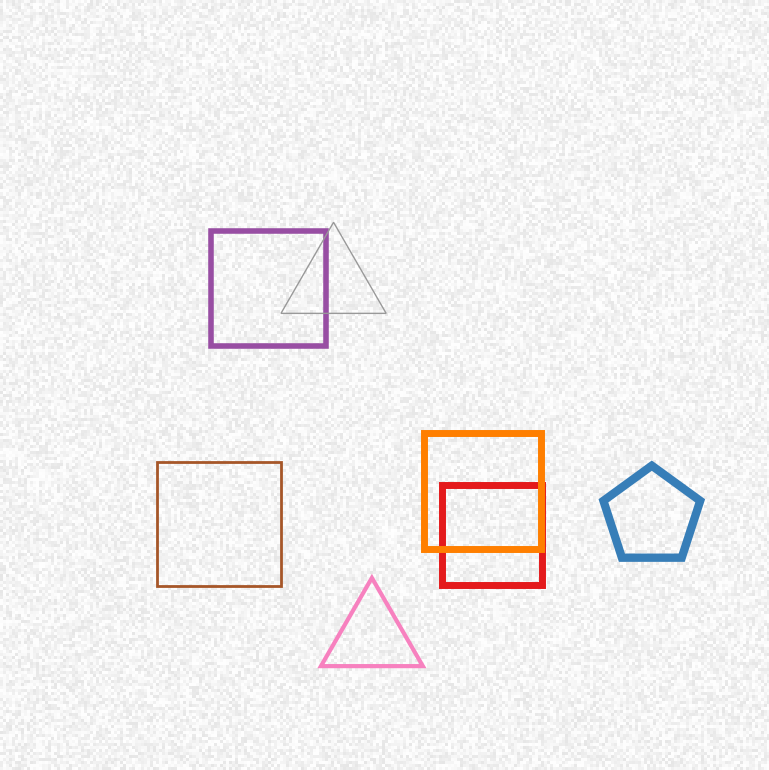[{"shape": "square", "thickness": 2.5, "radius": 0.32, "center": [0.639, 0.305]}, {"shape": "pentagon", "thickness": 3, "radius": 0.33, "center": [0.847, 0.329]}, {"shape": "square", "thickness": 2, "radius": 0.37, "center": [0.348, 0.625]}, {"shape": "square", "thickness": 2.5, "radius": 0.38, "center": [0.627, 0.362]}, {"shape": "square", "thickness": 1, "radius": 0.4, "center": [0.285, 0.319]}, {"shape": "triangle", "thickness": 1.5, "radius": 0.38, "center": [0.483, 0.173]}, {"shape": "triangle", "thickness": 0.5, "radius": 0.39, "center": [0.433, 0.632]}]